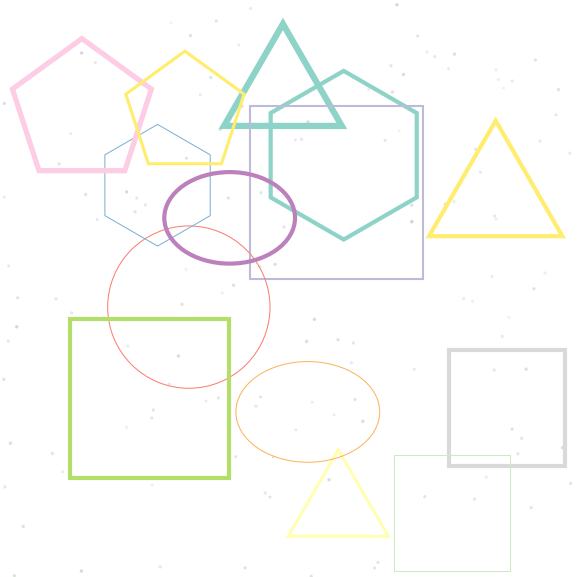[{"shape": "hexagon", "thickness": 2, "radius": 0.73, "center": [0.595, 0.73]}, {"shape": "triangle", "thickness": 3, "radius": 0.59, "center": [0.49, 0.84]}, {"shape": "triangle", "thickness": 1.5, "radius": 0.5, "center": [0.586, 0.12]}, {"shape": "square", "thickness": 1, "radius": 0.75, "center": [0.583, 0.666]}, {"shape": "circle", "thickness": 0.5, "radius": 0.7, "center": [0.327, 0.467]}, {"shape": "hexagon", "thickness": 0.5, "radius": 0.53, "center": [0.273, 0.678]}, {"shape": "oval", "thickness": 0.5, "radius": 0.62, "center": [0.533, 0.286]}, {"shape": "square", "thickness": 2, "radius": 0.69, "center": [0.259, 0.309]}, {"shape": "pentagon", "thickness": 2.5, "radius": 0.63, "center": [0.142, 0.806]}, {"shape": "square", "thickness": 2, "radius": 0.5, "center": [0.878, 0.292]}, {"shape": "oval", "thickness": 2, "radius": 0.57, "center": [0.398, 0.622]}, {"shape": "square", "thickness": 0.5, "radius": 0.5, "center": [0.783, 0.111]}, {"shape": "triangle", "thickness": 2, "radius": 0.67, "center": [0.858, 0.657]}, {"shape": "pentagon", "thickness": 1.5, "radius": 0.54, "center": [0.32, 0.803]}]